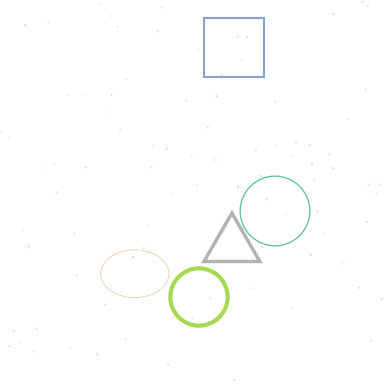[{"shape": "circle", "thickness": 1, "radius": 0.45, "center": [0.714, 0.452]}, {"shape": "square", "thickness": 1.5, "radius": 0.39, "center": [0.608, 0.877]}, {"shape": "circle", "thickness": 3, "radius": 0.37, "center": [0.517, 0.229]}, {"shape": "oval", "thickness": 0.5, "radius": 0.44, "center": [0.35, 0.289]}, {"shape": "triangle", "thickness": 2.5, "radius": 0.42, "center": [0.602, 0.363]}]